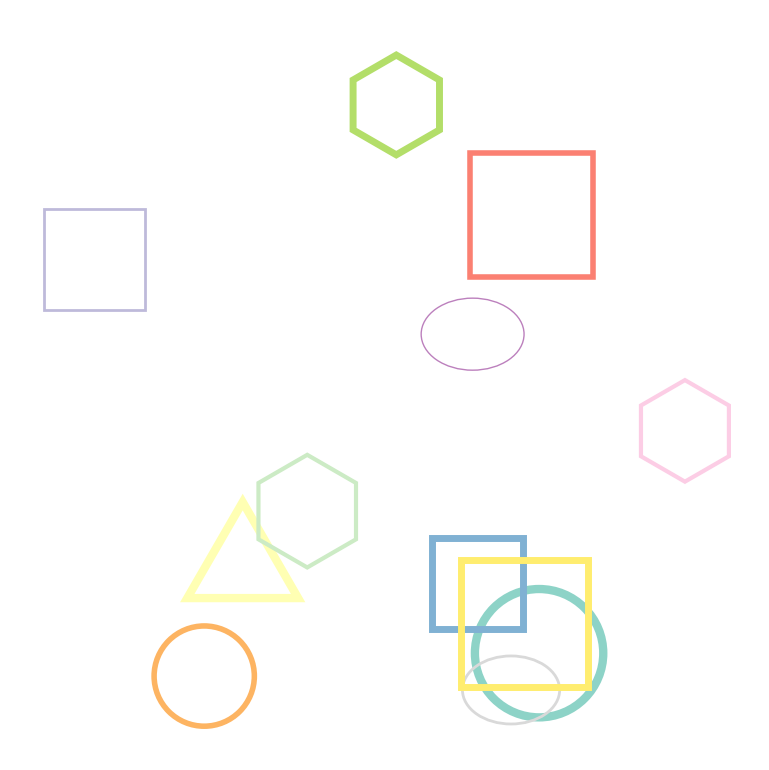[{"shape": "circle", "thickness": 3, "radius": 0.42, "center": [0.7, 0.152]}, {"shape": "triangle", "thickness": 3, "radius": 0.42, "center": [0.315, 0.265]}, {"shape": "square", "thickness": 1, "radius": 0.33, "center": [0.123, 0.663]}, {"shape": "square", "thickness": 2, "radius": 0.4, "center": [0.69, 0.721]}, {"shape": "square", "thickness": 2.5, "radius": 0.29, "center": [0.62, 0.242]}, {"shape": "circle", "thickness": 2, "radius": 0.33, "center": [0.265, 0.122]}, {"shape": "hexagon", "thickness": 2.5, "radius": 0.32, "center": [0.515, 0.864]}, {"shape": "hexagon", "thickness": 1.5, "radius": 0.33, "center": [0.89, 0.44]}, {"shape": "oval", "thickness": 1, "radius": 0.32, "center": [0.664, 0.104]}, {"shape": "oval", "thickness": 0.5, "radius": 0.33, "center": [0.614, 0.566]}, {"shape": "hexagon", "thickness": 1.5, "radius": 0.37, "center": [0.399, 0.336]}, {"shape": "square", "thickness": 2.5, "radius": 0.41, "center": [0.682, 0.19]}]